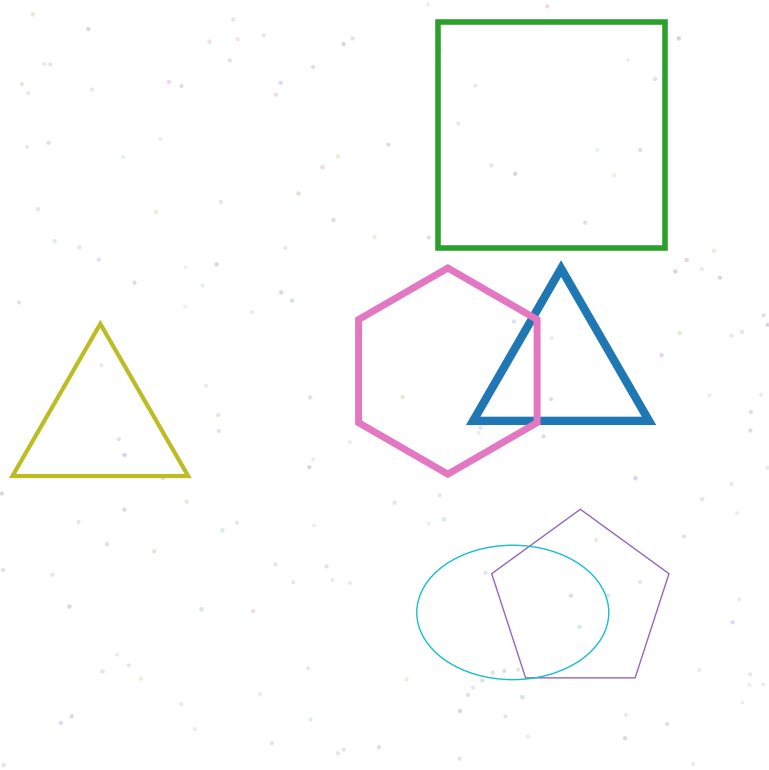[{"shape": "triangle", "thickness": 3, "radius": 0.66, "center": [0.729, 0.519]}, {"shape": "square", "thickness": 2, "radius": 0.73, "center": [0.716, 0.824]}, {"shape": "pentagon", "thickness": 0.5, "radius": 0.61, "center": [0.754, 0.218]}, {"shape": "hexagon", "thickness": 2.5, "radius": 0.67, "center": [0.582, 0.518]}, {"shape": "triangle", "thickness": 1.5, "radius": 0.66, "center": [0.13, 0.448]}, {"shape": "oval", "thickness": 0.5, "radius": 0.62, "center": [0.666, 0.205]}]